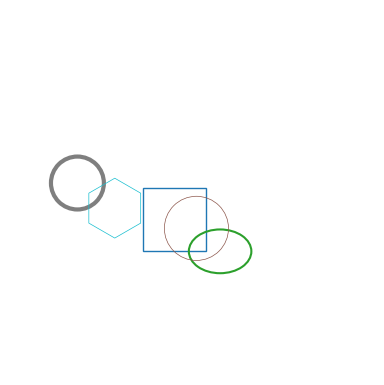[{"shape": "square", "thickness": 1, "radius": 0.4, "center": [0.454, 0.43]}, {"shape": "oval", "thickness": 1.5, "radius": 0.41, "center": [0.572, 0.347]}, {"shape": "circle", "thickness": 0.5, "radius": 0.42, "center": [0.51, 0.407]}, {"shape": "circle", "thickness": 3, "radius": 0.34, "center": [0.201, 0.525]}, {"shape": "hexagon", "thickness": 0.5, "radius": 0.39, "center": [0.298, 0.459]}]